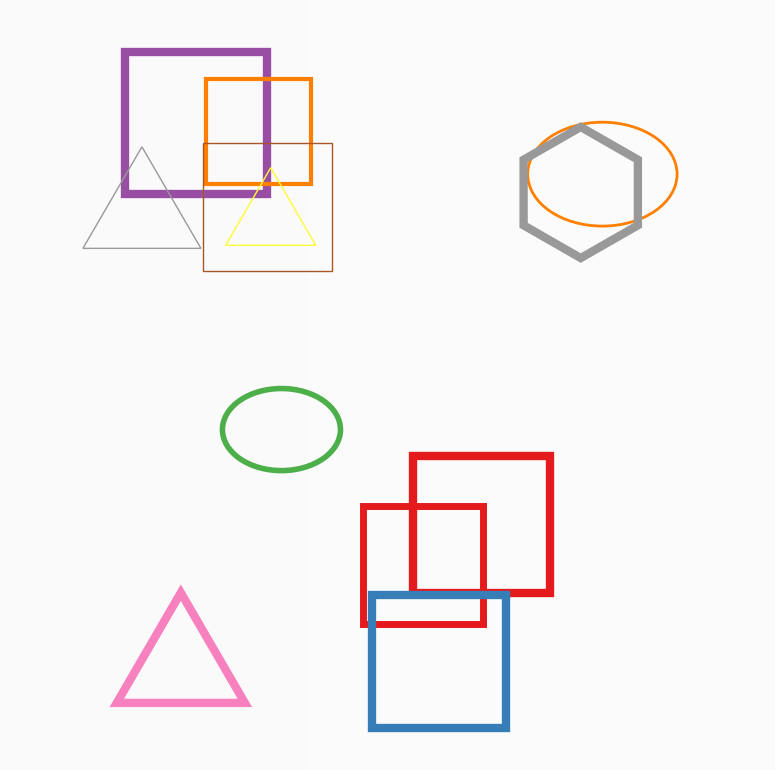[{"shape": "square", "thickness": 3, "radius": 0.44, "center": [0.621, 0.319]}, {"shape": "square", "thickness": 2.5, "radius": 0.39, "center": [0.546, 0.266]}, {"shape": "square", "thickness": 3, "radius": 0.43, "center": [0.566, 0.141]}, {"shape": "oval", "thickness": 2, "radius": 0.38, "center": [0.363, 0.442]}, {"shape": "square", "thickness": 3, "radius": 0.46, "center": [0.253, 0.84]}, {"shape": "oval", "thickness": 1, "radius": 0.48, "center": [0.777, 0.774]}, {"shape": "square", "thickness": 1.5, "radius": 0.34, "center": [0.333, 0.829]}, {"shape": "triangle", "thickness": 0.5, "radius": 0.34, "center": [0.349, 0.715]}, {"shape": "square", "thickness": 0.5, "radius": 0.42, "center": [0.345, 0.732]}, {"shape": "triangle", "thickness": 3, "radius": 0.48, "center": [0.233, 0.135]}, {"shape": "triangle", "thickness": 0.5, "radius": 0.44, "center": [0.183, 0.721]}, {"shape": "hexagon", "thickness": 3, "radius": 0.43, "center": [0.749, 0.75]}]